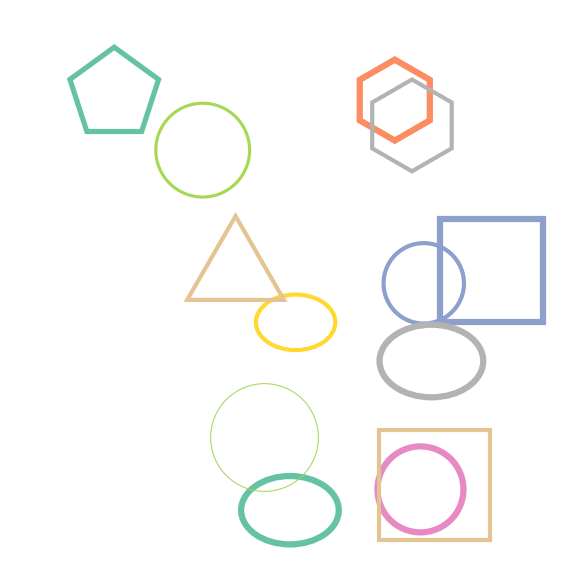[{"shape": "pentagon", "thickness": 2.5, "radius": 0.4, "center": [0.198, 0.837]}, {"shape": "oval", "thickness": 3, "radius": 0.42, "center": [0.502, 0.116]}, {"shape": "hexagon", "thickness": 3, "radius": 0.35, "center": [0.684, 0.826]}, {"shape": "circle", "thickness": 2, "radius": 0.35, "center": [0.734, 0.509]}, {"shape": "square", "thickness": 3, "radius": 0.45, "center": [0.85, 0.531]}, {"shape": "circle", "thickness": 3, "radius": 0.37, "center": [0.728, 0.152]}, {"shape": "circle", "thickness": 1.5, "radius": 0.41, "center": [0.351, 0.739]}, {"shape": "circle", "thickness": 0.5, "radius": 0.47, "center": [0.458, 0.242]}, {"shape": "oval", "thickness": 2, "radius": 0.34, "center": [0.512, 0.441]}, {"shape": "square", "thickness": 2, "radius": 0.48, "center": [0.753, 0.159]}, {"shape": "triangle", "thickness": 2, "radius": 0.48, "center": [0.408, 0.528]}, {"shape": "oval", "thickness": 3, "radius": 0.45, "center": [0.747, 0.374]}, {"shape": "hexagon", "thickness": 2, "radius": 0.4, "center": [0.713, 0.782]}]